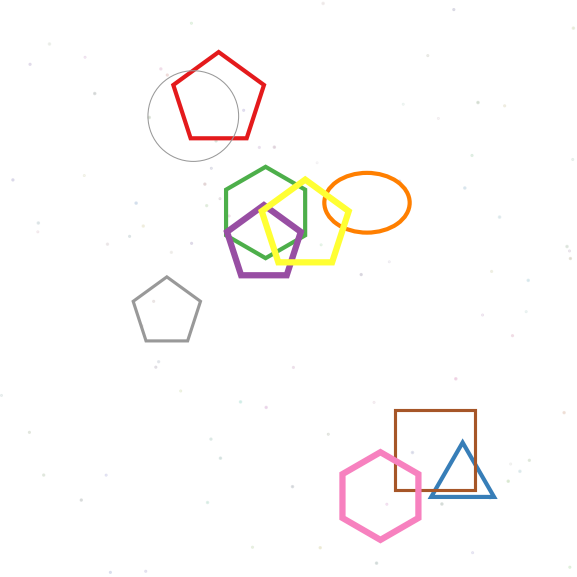[{"shape": "pentagon", "thickness": 2, "radius": 0.41, "center": [0.379, 0.826]}, {"shape": "triangle", "thickness": 2, "radius": 0.31, "center": [0.801, 0.17]}, {"shape": "hexagon", "thickness": 2, "radius": 0.4, "center": [0.46, 0.631]}, {"shape": "pentagon", "thickness": 3, "radius": 0.34, "center": [0.457, 0.577]}, {"shape": "oval", "thickness": 2, "radius": 0.37, "center": [0.635, 0.648]}, {"shape": "pentagon", "thickness": 3, "radius": 0.4, "center": [0.529, 0.609]}, {"shape": "square", "thickness": 1.5, "radius": 0.35, "center": [0.753, 0.219]}, {"shape": "hexagon", "thickness": 3, "radius": 0.38, "center": [0.659, 0.14]}, {"shape": "pentagon", "thickness": 1.5, "radius": 0.31, "center": [0.289, 0.458]}, {"shape": "circle", "thickness": 0.5, "radius": 0.39, "center": [0.335, 0.798]}]